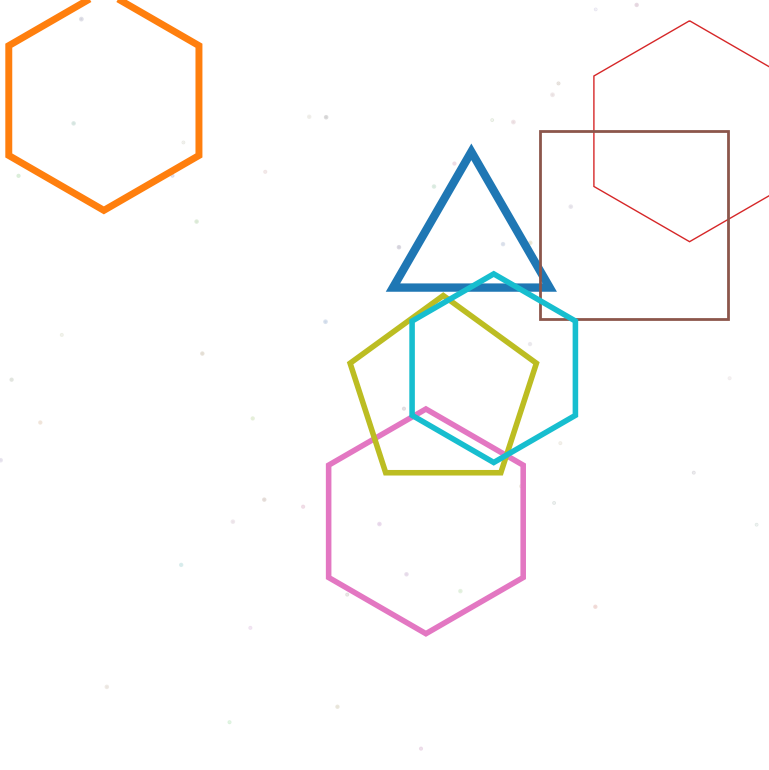[{"shape": "triangle", "thickness": 3, "radius": 0.59, "center": [0.612, 0.685]}, {"shape": "hexagon", "thickness": 2.5, "radius": 0.71, "center": [0.135, 0.869]}, {"shape": "hexagon", "thickness": 0.5, "radius": 0.72, "center": [0.896, 0.83]}, {"shape": "square", "thickness": 1, "radius": 0.61, "center": [0.823, 0.708]}, {"shape": "hexagon", "thickness": 2, "radius": 0.73, "center": [0.553, 0.323]}, {"shape": "pentagon", "thickness": 2, "radius": 0.64, "center": [0.576, 0.489]}, {"shape": "hexagon", "thickness": 2, "radius": 0.61, "center": [0.641, 0.522]}]